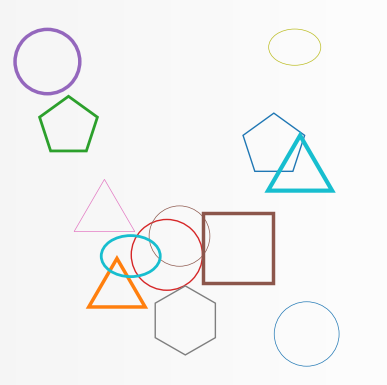[{"shape": "pentagon", "thickness": 1, "radius": 0.42, "center": [0.707, 0.623]}, {"shape": "circle", "thickness": 0.5, "radius": 0.42, "center": [0.791, 0.133]}, {"shape": "triangle", "thickness": 2.5, "radius": 0.42, "center": [0.302, 0.245]}, {"shape": "pentagon", "thickness": 2, "radius": 0.39, "center": [0.177, 0.671]}, {"shape": "circle", "thickness": 1, "radius": 0.46, "center": [0.431, 0.338]}, {"shape": "circle", "thickness": 2.5, "radius": 0.42, "center": [0.122, 0.84]}, {"shape": "square", "thickness": 2.5, "radius": 0.45, "center": [0.615, 0.355]}, {"shape": "circle", "thickness": 0.5, "radius": 0.39, "center": [0.463, 0.387]}, {"shape": "triangle", "thickness": 0.5, "radius": 0.45, "center": [0.27, 0.444]}, {"shape": "hexagon", "thickness": 1, "radius": 0.45, "center": [0.478, 0.168]}, {"shape": "oval", "thickness": 0.5, "radius": 0.34, "center": [0.761, 0.877]}, {"shape": "oval", "thickness": 2, "radius": 0.38, "center": [0.337, 0.335]}, {"shape": "triangle", "thickness": 3, "radius": 0.48, "center": [0.774, 0.553]}]